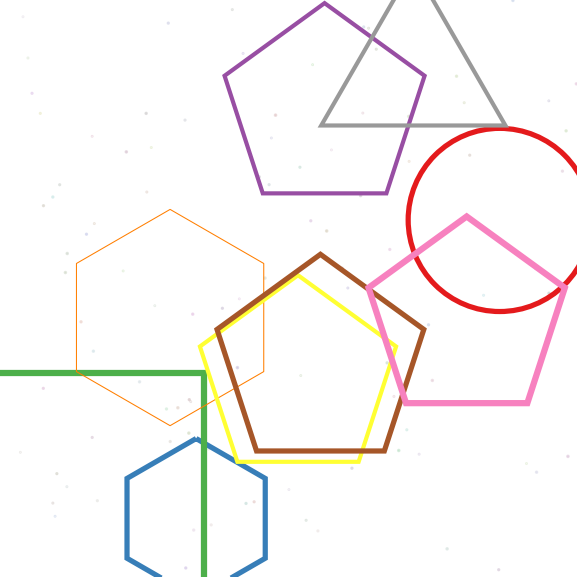[{"shape": "circle", "thickness": 2.5, "radius": 0.79, "center": [0.865, 0.618]}, {"shape": "hexagon", "thickness": 2.5, "radius": 0.69, "center": [0.34, 0.102]}, {"shape": "square", "thickness": 3, "radius": 0.92, "center": [0.169, 0.17]}, {"shape": "pentagon", "thickness": 2, "radius": 0.91, "center": [0.562, 0.812]}, {"shape": "hexagon", "thickness": 0.5, "radius": 0.94, "center": [0.295, 0.449]}, {"shape": "pentagon", "thickness": 2, "radius": 0.89, "center": [0.516, 0.344]}, {"shape": "pentagon", "thickness": 2.5, "radius": 0.94, "center": [0.555, 0.371]}, {"shape": "pentagon", "thickness": 3, "radius": 0.89, "center": [0.808, 0.446]}, {"shape": "triangle", "thickness": 2, "radius": 0.92, "center": [0.716, 0.874]}]